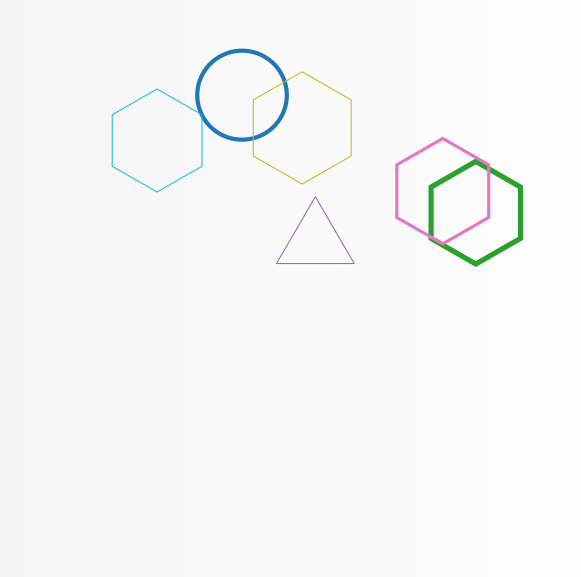[{"shape": "circle", "thickness": 2, "radius": 0.39, "center": [0.416, 0.834]}, {"shape": "hexagon", "thickness": 2.5, "radius": 0.44, "center": [0.819, 0.631]}, {"shape": "triangle", "thickness": 0.5, "radius": 0.39, "center": [0.543, 0.581]}, {"shape": "hexagon", "thickness": 1.5, "radius": 0.46, "center": [0.762, 0.668]}, {"shape": "hexagon", "thickness": 0.5, "radius": 0.49, "center": [0.52, 0.778]}, {"shape": "hexagon", "thickness": 0.5, "radius": 0.45, "center": [0.27, 0.756]}]